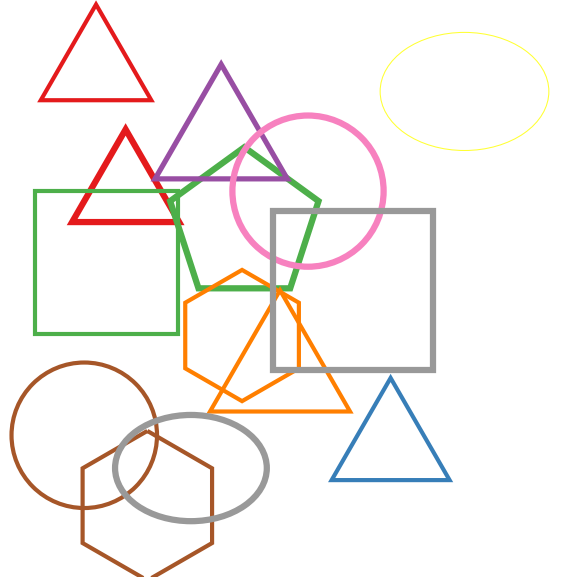[{"shape": "triangle", "thickness": 3, "radius": 0.53, "center": [0.218, 0.668]}, {"shape": "triangle", "thickness": 2, "radius": 0.55, "center": [0.166, 0.881]}, {"shape": "triangle", "thickness": 2, "radius": 0.59, "center": [0.676, 0.227]}, {"shape": "square", "thickness": 2, "radius": 0.62, "center": [0.184, 0.545]}, {"shape": "pentagon", "thickness": 3, "radius": 0.68, "center": [0.423, 0.609]}, {"shape": "triangle", "thickness": 2.5, "radius": 0.66, "center": [0.383, 0.755]}, {"shape": "triangle", "thickness": 2, "radius": 0.7, "center": [0.485, 0.357]}, {"shape": "hexagon", "thickness": 2, "radius": 0.57, "center": [0.419, 0.418]}, {"shape": "oval", "thickness": 0.5, "radius": 0.73, "center": [0.804, 0.841]}, {"shape": "hexagon", "thickness": 2, "radius": 0.65, "center": [0.255, 0.124]}, {"shape": "circle", "thickness": 2, "radius": 0.63, "center": [0.146, 0.245]}, {"shape": "circle", "thickness": 3, "radius": 0.65, "center": [0.533, 0.668]}, {"shape": "square", "thickness": 3, "radius": 0.69, "center": [0.612, 0.496]}, {"shape": "oval", "thickness": 3, "radius": 0.66, "center": [0.331, 0.189]}]